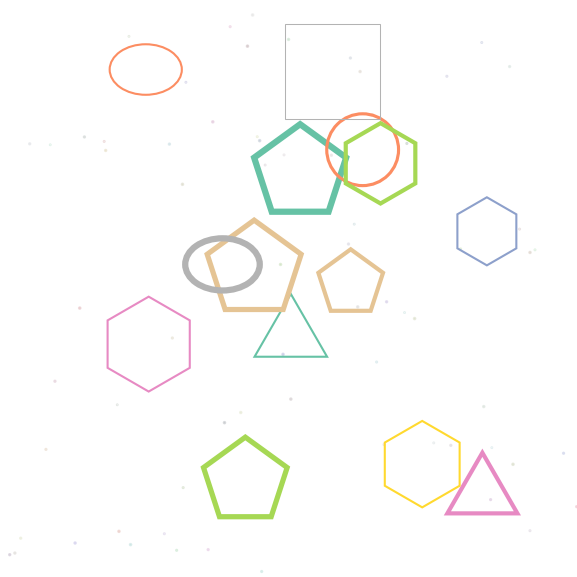[{"shape": "pentagon", "thickness": 3, "radius": 0.42, "center": [0.52, 0.7]}, {"shape": "triangle", "thickness": 1, "radius": 0.36, "center": [0.504, 0.418]}, {"shape": "oval", "thickness": 1, "radius": 0.31, "center": [0.252, 0.879]}, {"shape": "circle", "thickness": 1.5, "radius": 0.31, "center": [0.628, 0.74]}, {"shape": "hexagon", "thickness": 1, "radius": 0.29, "center": [0.843, 0.599]}, {"shape": "triangle", "thickness": 2, "radius": 0.35, "center": [0.835, 0.145]}, {"shape": "hexagon", "thickness": 1, "radius": 0.41, "center": [0.257, 0.403]}, {"shape": "hexagon", "thickness": 2, "radius": 0.35, "center": [0.659, 0.716]}, {"shape": "pentagon", "thickness": 2.5, "radius": 0.38, "center": [0.425, 0.166]}, {"shape": "hexagon", "thickness": 1, "radius": 0.37, "center": [0.731, 0.195]}, {"shape": "pentagon", "thickness": 2, "radius": 0.29, "center": [0.607, 0.509]}, {"shape": "pentagon", "thickness": 2.5, "radius": 0.43, "center": [0.44, 0.532]}, {"shape": "oval", "thickness": 3, "radius": 0.32, "center": [0.385, 0.541]}, {"shape": "square", "thickness": 0.5, "radius": 0.41, "center": [0.576, 0.876]}]